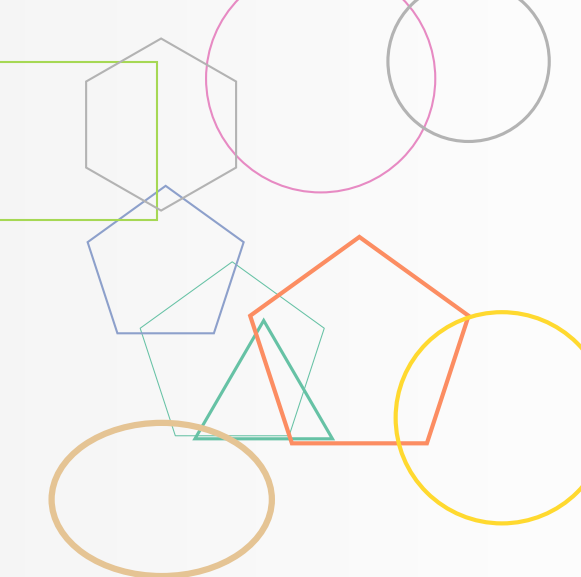[{"shape": "triangle", "thickness": 1.5, "radius": 0.68, "center": [0.454, 0.308]}, {"shape": "pentagon", "thickness": 0.5, "radius": 0.83, "center": [0.4, 0.379]}, {"shape": "pentagon", "thickness": 2, "radius": 0.99, "center": [0.618, 0.391]}, {"shape": "pentagon", "thickness": 1, "radius": 0.71, "center": [0.285, 0.536]}, {"shape": "circle", "thickness": 1, "radius": 0.99, "center": [0.552, 0.863]}, {"shape": "square", "thickness": 1, "radius": 0.68, "center": [0.133, 0.755]}, {"shape": "circle", "thickness": 2, "radius": 0.91, "center": [0.864, 0.276]}, {"shape": "oval", "thickness": 3, "radius": 0.95, "center": [0.278, 0.134]}, {"shape": "circle", "thickness": 1.5, "radius": 0.69, "center": [0.806, 0.893]}, {"shape": "hexagon", "thickness": 1, "radius": 0.74, "center": [0.277, 0.783]}]